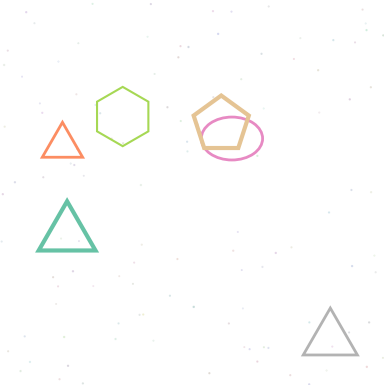[{"shape": "triangle", "thickness": 3, "radius": 0.43, "center": [0.174, 0.392]}, {"shape": "triangle", "thickness": 2, "radius": 0.3, "center": [0.162, 0.622]}, {"shape": "oval", "thickness": 2, "radius": 0.4, "center": [0.602, 0.64]}, {"shape": "hexagon", "thickness": 1.5, "radius": 0.38, "center": [0.319, 0.697]}, {"shape": "pentagon", "thickness": 3, "radius": 0.38, "center": [0.575, 0.677]}, {"shape": "triangle", "thickness": 2, "radius": 0.41, "center": [0.858, 0.119]}]